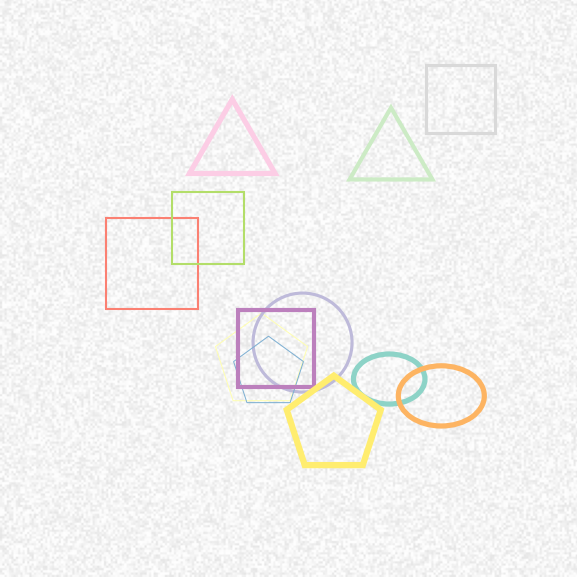[{"shape": "oval", "thickness": 2.5, "radius": 0.31, "center": [0.674, 0.343]}, {"shape": "pentagon", "thickness": 0.5, "radius": 0.42, "center": [0.453, 0.373]}, {"shape": "circle", "thickness": 1.5, "radius": 0.43, "center": [0.524, 0.406]}, {"shape": "square", "thickness": 1, "radius": 0.4, "center": [0.263, 0.543]}, {"shape": "pentagon", "thickness": 0.5, "radius": 0.32, "center": [0.465, 0.353]}, {"shape": "oval", "thickness": 2.5, "radius": 0.37, "center": [0.764, 0.314]}, {"shape": "square", "thickness": 1, "radius": 0.31, "center": [0.36, 0.605]}, {"shape": "triangle", "thickness": 2.5, "radius": 0.43, "center": [0.402, 0.742]}, {"shape": "square", "thickness": 1.5, "radius": 0.3, "center": [0.797, 0.828]}, {"shape": "square", "thickness": 2, "radius": 0.33, "center": [0.478, 0.395]}, {"shape": "triangle", "thickness": 2, "radius": 0.41, "center": [0.677, 0.73]}, {"shape": "pentagon", "thickness": 3, "radius": 0.43, "center": [0.578, 0.263]}]